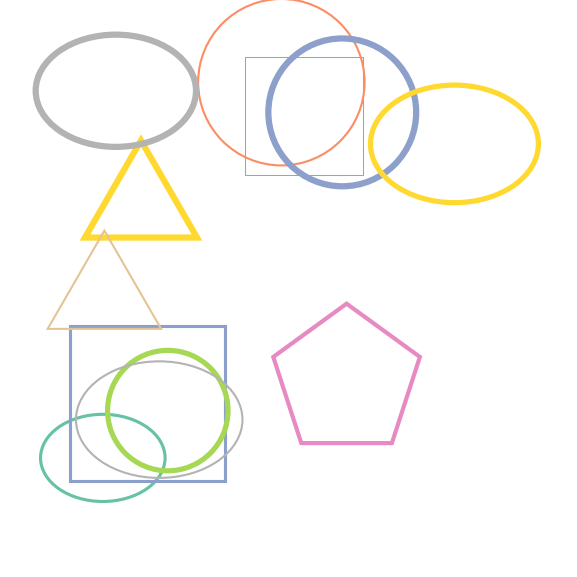[{"shape": "square", "thickness": 0.5, "radius": 0.51, "center": [0.526, 0.798]}, {"shape": "oval", "thickness": 1.5, "radius": 0.54, "center": [0.178, 0.206]}, {"shape": "circle", "thickness": 1, "radius": 0.72, "center": [0.487, 0.857]}, {"shape": "square", "thickness": 1.5, "radius": 0.67, "center": [0.255, 0.301]}, {"shape": "circle", "thickness": 3, "radius": 0.64, "center": [0.593, 0.805]}, {"shape": "pentagon", "thickness": 2, "radius": 0.67, "center": [0.6, 0.34]}, {"shape": "circle", "thickness": 2.5, "radius": 0.52, "center": [0.291, 0.288]}, {"shape": "triangle", "thickness": 3, "radius": 0.56, "center": [0.244, 0.644]}, {"shape": "oval", "thickness": 2.5, "radius": 0.73, "center": [0.787, 0.75]}, {"shape": "triangle", "thickness": 1, "radius": 0.57, "center": [0.181, 0.486]}, {"shape": "oval", "thickness": 3, "radius": 0.69, "center": [0.201, 0.842]}, {"shape": "oval", "thickness": 1, "radius": 0.72, "center": [0.276, 0.273]}]